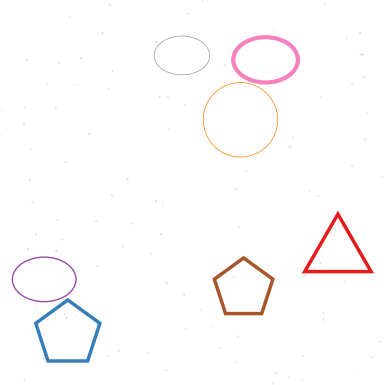[{"shape": "triangle", "thickness": 2.5, "radius": 0.5, "center": [0.878, 0.344]}, {"shape": "pentagon", "thickness": 2.5, "radius": 0.44, "center": [0.176, 0.133]}, {"shape": "oval", "thickness": 1, "radius": 0.41, "center": [0.115, 0.274]}, {"shape": "circle", "thickness": 0.5, "radius": 0.48, "center": [0.625, 0.689]}, {"shape": "pentagon", "thickness": 2.5, "radius": 0.4, "center": [0.633, 0.25]}, {"shape": "oval", "thickness": 3, "radius": 0.42, "center": [0.69, 0.845]}, {"shape": "oval", "thickness": 0.5, "radius": 0.36, "center": [0.473, 0.856]}]